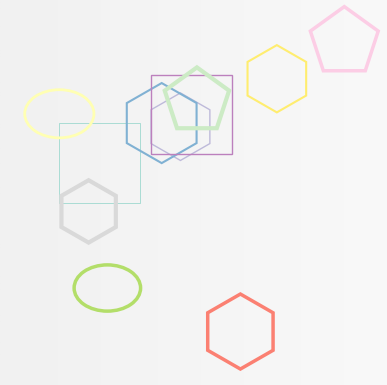[{"shape": "square", "thickness": 0.5, "radius": 0.52, "center": [0.257, 0.577]}, {"shape": "oval", "thickness": 2, "radius": 0.45, "center": [0.153, 0.704]}, {"shape": "hexagon", "thickness": 1, "radius": 0.44, "center": [0.466, 0.671]}, {"shape": "hexagon", "thickness": 2.5, "radius": 0.49, "center": [0.62, 0.139]}, {"shape": "hexagon", "thickness": 1.5, "radius": 0.52, "center": [0.417, 0.68]}, {"shape": "oval", "thickness": 2.5, "radius": 0.43, "center": [0.277, 0.252]}, {"shape": "pentagon", "thickness": 2.5, "radius": 0.46, "center": [0.889, 0.891]}, {"shape": "hexagon", "thickness": 3, "radius": 0.41, "center": [0.229, 0.451]}, {"shape": "square", "thickness": 1, "radius": 0.52, "center": [0.494, 0.703]}, {"shape": "pentagon", "thickness": 3, "radius": 0.44, "center": [0.508, 0.738]}, {"shape": "hexagon", "thickness": 1.5, "radius": 0.44, "center": [0.714, 0.795]}]